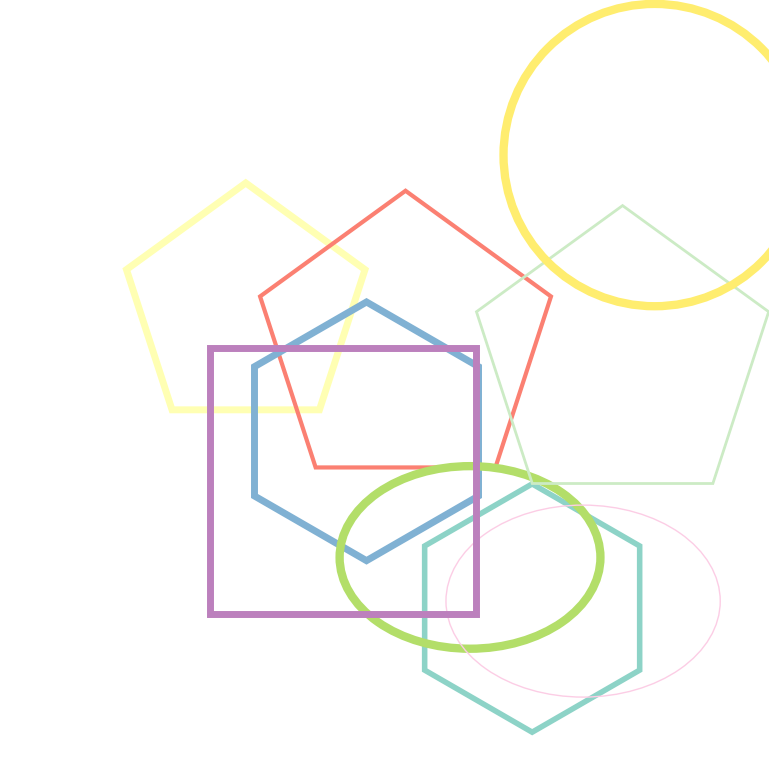[{"shape": "hexagon", "thickness": 2, "radius": 0.81, "center": [0.691, 0.21]}, {"shape": "pentagon", "thickness": 2.5, "radius": 0.81, "center": [0.319, 0.6]}, {"shape": "pentagon", "thickness": 1.5, "radius": 0.99, "center": [0.527, 0.554]}, {"shape": "hexagon", "thickness": 2.5, "radius": 0.84, "center": [0.476, 0.44]}, {"shape": "oval", "thickness": 3, "radius": 0.85, "center": [0.61, 0.276]}, {"shape": "oval", "thickness": 0.5, "radius": 0.89, "center": [0.757, 0.219]}, {"shape": "square", "thickness": 2.5, "radius": 0.86, "center": [0.445, 0.375]}, {"shape": "pentagon", "thickness": 1, "radius": 1.0, "center": [0.809, 0.533]}, {"shape": "circle", "thickness": 3, "radius": 0.98, "center": [0.85, 0.799]}]